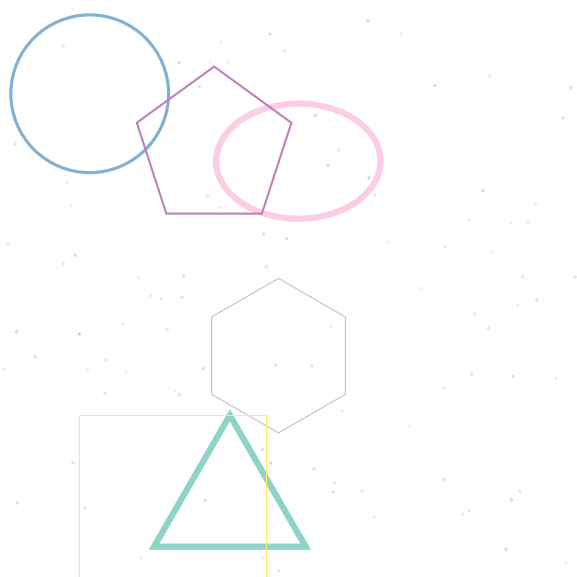[{"shape": "triangle", "thickness": 3, "radius": 0.76, "center": [0.398, 0.128]}, {"shape": "hexagon", "thickness": 0.5, "radius": 0.67, "center": [0.482, 0.383]}, {"shape": "circle", "thickness": 1.5, "radius": 0.68, "center": [0.155, 0.837]}, {"shape": "oval", "thickness": 3, "radius": 0.71, "center": [0.517, 0.72]}, {"shape": "pentagon", "thickness": 1, "radius": 0.7, "center": [0.371, 0.743]}, {"shape": "square", "thickness": 0.5, "radius": 0.81, "center": [0.299, 0.117]}]